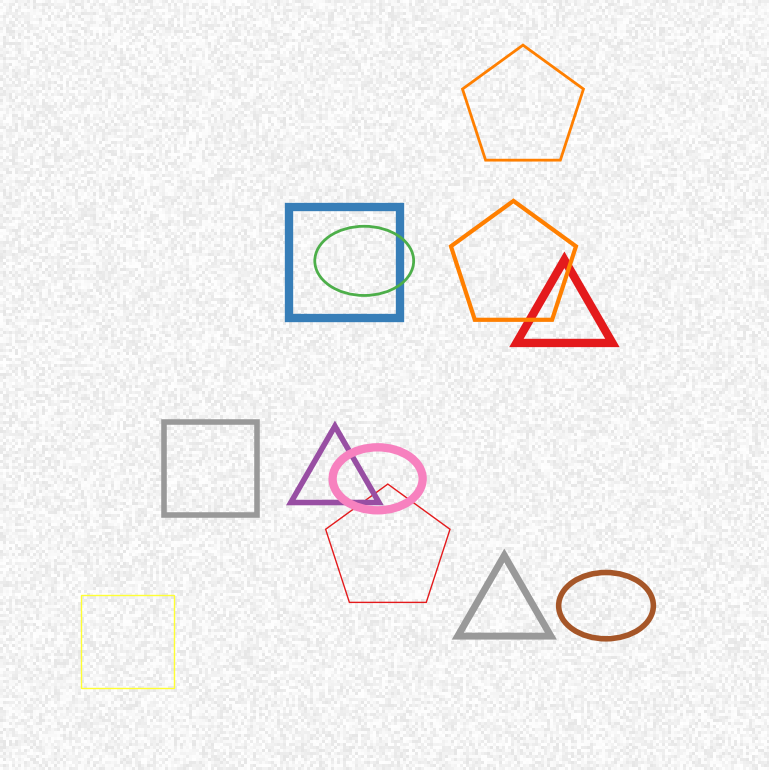[{"shape": "pentagon", "thickness": 0.5, "radius": 0.42, "center": [0.504, 0.286]}, {"shape": "triangle", "thickness": 3, "radius": 0.36, "center": [0.733, 0.591]}, {"shape": "square", "thickness": 3, "radius": 0.36, "center": [0.447, 0.66]}, {"shape": "oval", "thickness": 1, "radius": 0.32, "center": [0.473, 0.661]}, {"shape": "triangle", "thickness": 2, "radius": 0.33, "center": [0.435, 0.38]}, {"shape": "pentagon", "thickness": 1.5, "radius": 0.43, "center": [0.667, 0.654]}, {"shape": "pentagon", "thickness": 1, "radius": 0.41, "center": [0.679, 0.859]}, {"shape": "square", "thickness": 0.5, "radius": 0.3, "center": [0.166, 0.167]}, {"shape": "oval", "thickness": 2, "radius": 0.31, "center": [0.787, 0.213]}, {"shape": "oval", "thickness": 3, "radius": 0.29, "center": [0.49, 0.378]}, {"shape": "square", "thickness": 2, "radius": 0.3, "center": [0.273, 0.391]}, {"shape": "triangle", "thickness": 2.5, "radius": 0.35, "center": [0.655, 0.209]}]